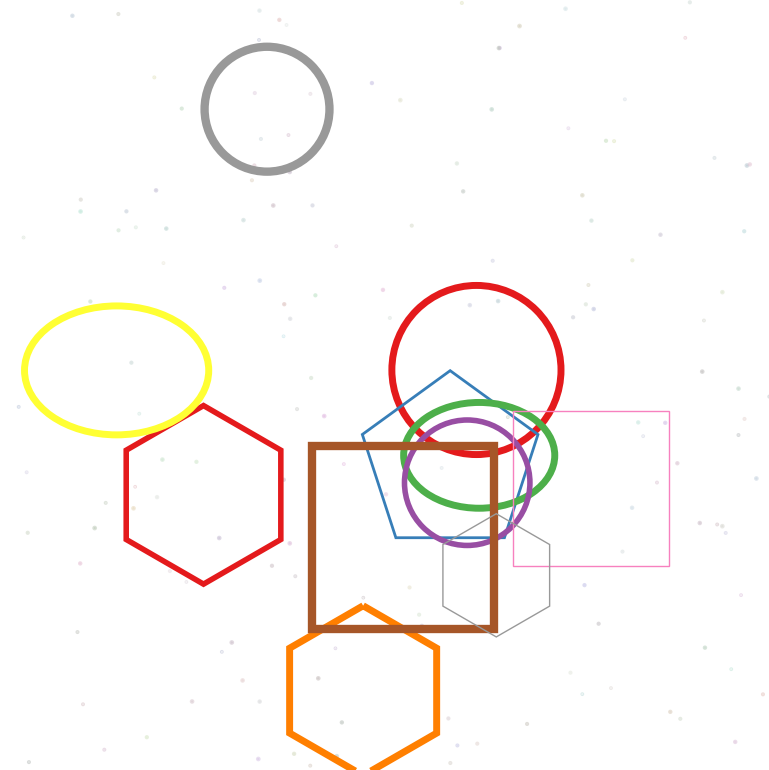[{"shape": "hexagon", "thickness": 2, "radius": 0.58, "center": [0.264, 0.357]}, {"shape": "circle", "thickness": 2.5, "radius": 0.55, "center": [0.619, 0.519]}, {"shape": "pentagon", "thickness": 1, "radius": 0.6, "center": [0.585, 0.399]}, {"shape": "oval", "thickness": 2.5, "radius": 0.49, "center": [0.622, 0.409]}, {"shape": "circle", "thickness": 2, "radius": 0.41, "center": [0.607, 0.373]}, {"shape": "hexagon", "thickness": 2.5, "radius": 0.55, "center": [0.472, 0.103]}, {"shape": "oval", "thickness": 2.5, "radius": 0.6, "center": [0.151, 0.519]}, {"shape": "square", "thickness": 3, "radius": 0.59, "center": [0.524, 0.302]}, {"shape": "square", "thickness": 0.5, "radius": 0.5, "center": [0.767, 0.366]}, {"shape": "hexagon", "thickness": 0.5, "radius": 0.4, "center": [0.645, 0.253]}, {"shape": "circle", "thickness": 3, "radius": 0.41, "center": [0.347, 0.858]}]